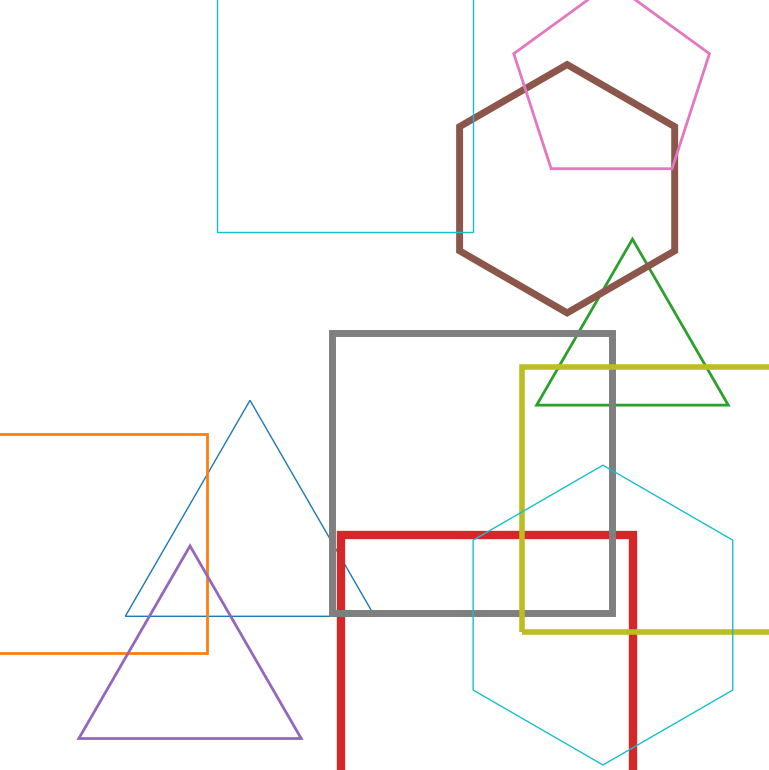[{"shape": "triangle", "thickness": 0.5, "radius": 0.94, "center": [0.325, 0.293]}, {"shape": "square", "thickness": 1, "radius": 0.71, "center": [0.126, 0.294]}, {"shape": "triangle", "thickness": 1, "radius": 0.72, "center": [0.821, 0.546]}, {"shape": "square", "thickness": 3, "radius": 0.95, "center": [0.632, 0.116]}, {"shape": "triangle", "thickness": 1, "radius": 0.83, "center": [0.247, 0.124]}, {"shape": "hexagon", "thickness": 2.5, "radius": 0.81, "center": [0.737, 0.755]}, {"shape": "pentagon", "thickness": 1, "radius": 0.67, "center": [0.794, 0.889]}, {"shape": "square", "thickness": 2.5, "radius": 0.91, "center": [0.613, 0.386]}, {"shape": "square", "thickness": 2, "radius": 0.86, "center": [0.85, 0.351]}, {"shape": "hexagon", "thickness": 0.5, "radius": 0.97, "center": [0.783, 0.201]}, {"shape": "square", "thickness": 0.5, "radius": 0.83, "center": [0.448, 0.865]}]